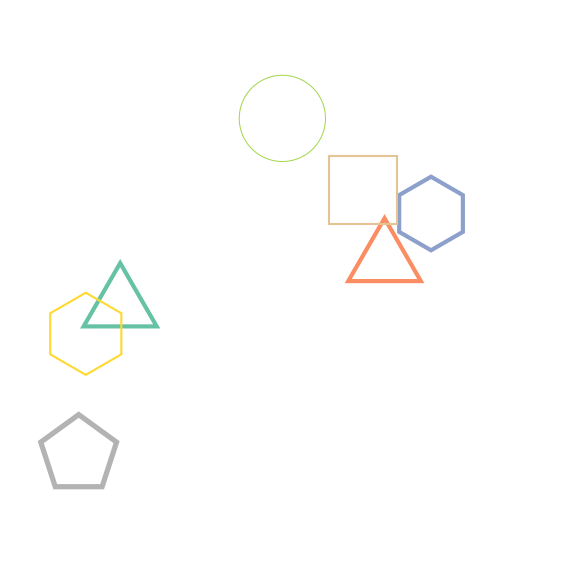[{"shape": "triangle", "thickness": 2, "radius": 0.37, "center": [0.208, 0.47]}, {"shape": "triangle", "thickness": 2, "radius": 0.36, "center": [0.666, 0.549]}, {"shape": "hexagon", "thickness": 2, "radius": 0.32, "center": [0.746, 0.629]}, {"shape": "circle", "thickness": 0.5, "radius": 0.37, "center": [0.489, 0.794]}, {"shape": "hexagon", "thickness": 1, "radius": 0.36, "center": [0.149, 0.421]}, {"shape": "square", "thickness": 1, "radius": 0.29, "center": [0.629, 0.67]}, {"shape": "pentagon", "thickness": 2.5, "radius": 0.35, "center": [0.136, 0.212]}]